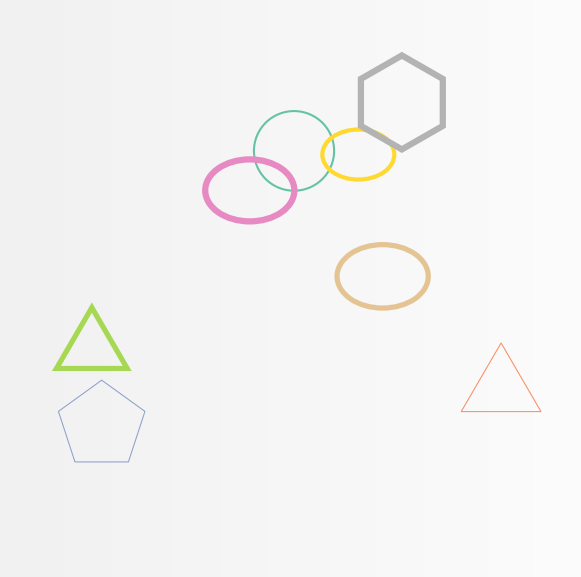[{"shape": "circle", "thickness": 1, "radius": 0.34, "center": [0.506, 0.738]}, {"shape": "triangle", "thickness": 0.5, "radius": 0.4, "center": [0.862, 0.326]}, {"shape": "pentagon", "thickness": 0.5, "radius": 0.39, "center": [0.175, 0.263]}, {"shape": "oval", "thickness": 3, "radius": 0.38, "center": [0.43, 0.669]}, {"shape": "triangle", "thickness": 2.5, "radius": 0.35, "center": [0.158, 0.396]}, {"shape": "oval", "thickness": 2, "radius": 0.31, "center": [0.616, 0.732]}, {"shape": "oval", "thickness": 2.5, "radius": 0.39, "center": [0.658, 0.521]}, {"shape": "hexagon", "thickness": 3, "radius": 0.41, "center": [0.691, 0.822]}]